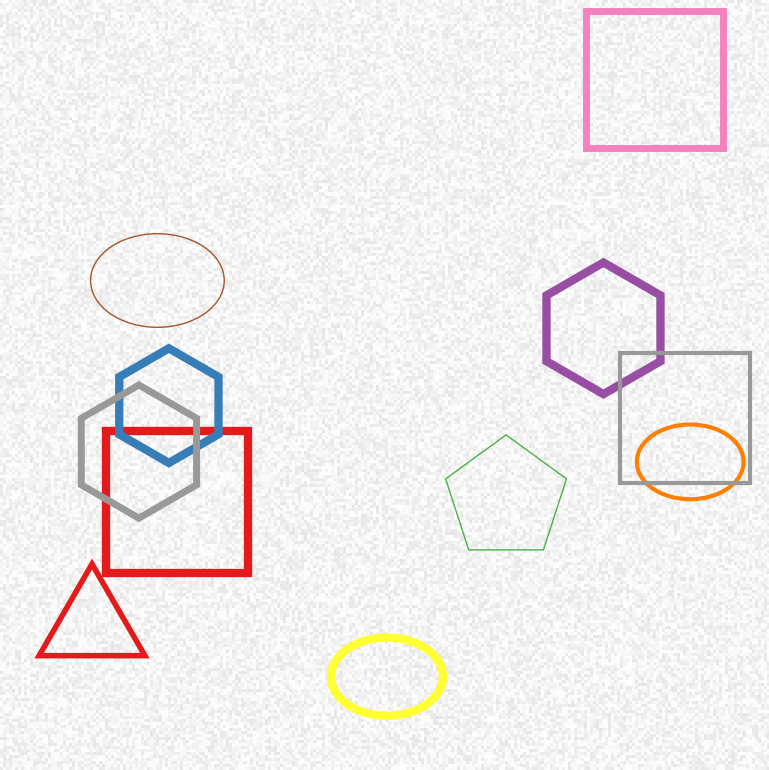[{"shape": "square", "thickness": 3, "radius": 0.46, "center": [0.23, 0.348]}, {"shape": "triangle", "thickness": 2, "radius": 0.4, "center": [0.119, 0.188]}, {"shape": "hexagon", "thickness": 3, "radius": 0.37, "center": [0.219, 0.473]}, {"shape": "pentagon", "thickness": 0.5, "radius": 0.41, "center": [0.657, 0.353]}, {"shape": "hexagon", "thickness": 3, "radius": 0.43, "center": [0.784, 0.574]}, {"shape": "oval", "thickness": 1.5, "radius": 0.35, "center": [0.896, 0.4]}, {"shape": "oval", "thickness": 3, "radius": 0.36, "center": [0.503, 0.121]}, {"shape": "oval", "thickness": 0.5, "radius": 0.43, "center": [0.204, 0.636]}, {"shape": "square", "thickness": 2.5, "radius": 0.45, "center": [0.85, 0.896]}, {"shape": "hexagon", "thickness": 2.5, "radius": 0.43, "center": [0.18, 0.414]}, {"shape": "square", "thickness": 1.5, "radius": 0.42, "center": [0.889, 0.457]}]